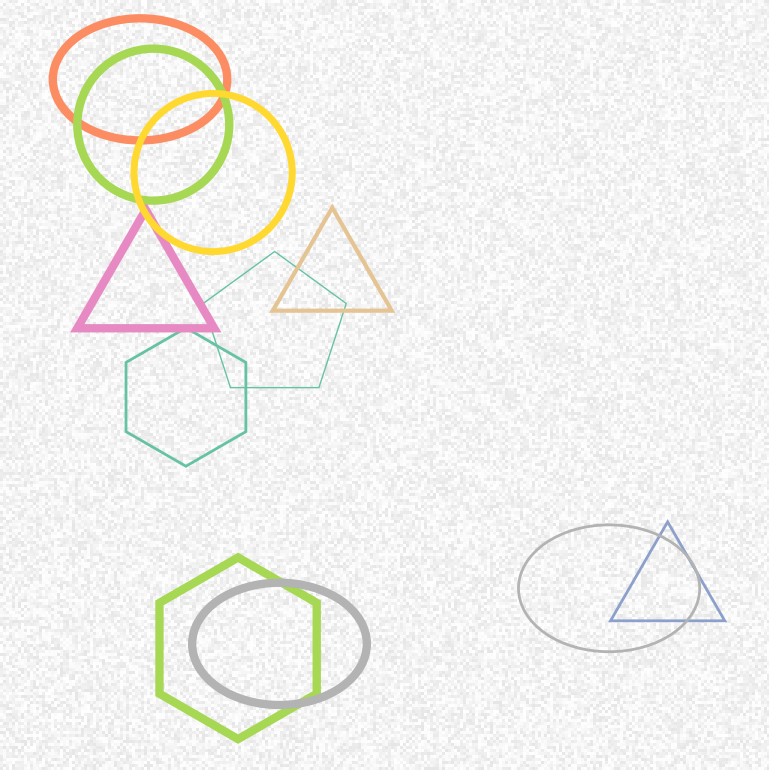[{"shape": "pentagon", "thickness": 0.5, "radius": 0.49, "center": [0.357, 0.576]}, {"shape": "hexagon", "thickness": 1, "radius": 0.45, "center": [0.241, 0.484]}, {"shape": "oval", "thickness": 3, "radius": 0.57, "center": [0.182, 0.897]}, {"shape": "triangle", "thickness": 1, "radius": 0.43, "center": [0.867, 0.237]}, {"shape": "triangle", "thickness": 3, "radius": 0.51, "center": [0.189, 0.625]}, {"shape": "circle", "thickness": 3, "radius": 0.49, "center": [0.199, 0.838]}, {"shape": "hexagon", "thickness": 3, "radius": 0.59, "center": [0.309, 0.158]}, {"shape": "circle", "thickness": 2.5, "radius": 0.51, "center": [0.277, 0.776]}, {"shape": "triangle", "thickness": 1.5, "radius": 0.45, "center": [0.431, 0.641]}, {"shape": "oval", "thickness": 1, "radius": 0.59, "center": [0.791, 0.236]}, {"shape": "oval", "thickness": 3, "radius": 0.57, "center": [0.363, 0.164]}]